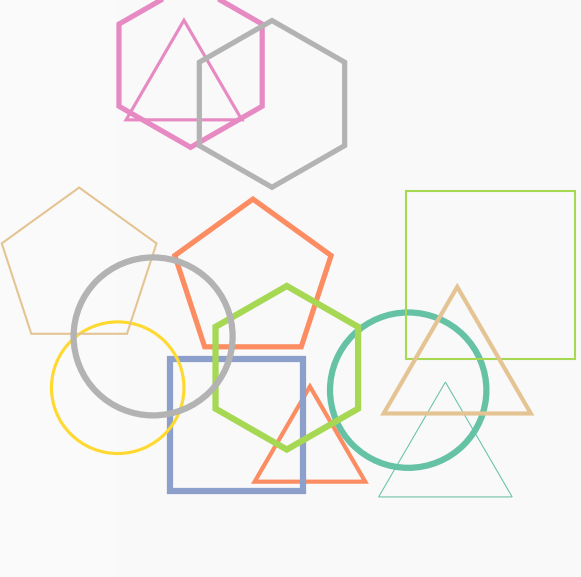[{"shape": "circle", "thickness": 3, "radius": 0.67, "center": [0.702, 0.324]}, {"shape": "triangle", "thickness": 0.5, "radius": 0.66, "center": [0.766, 0.205]}, {"shape": "triangle", "thickness": 2, "radius": 0.55, "center": [0.533, 0.22]}, {"shape": "pentagon", "thickness": 2.5, "radius": 0.71, "center": [0.435, 0.513]}, {"shape": "square", "thickness": 3, "radius": 0.58, "center": [0.407, 0.263]}, {"shape": "triangle", "thickness": 1.5, "radius": 0.58, "center": [0.317, 0.849]}, {"shape": "hexagon", "thickness": 2.5, "radius": 0.71, "center": [0.328, 0.886]}, {"shape": "square", "thickness": 1, "radius": 0.73, "center": [0.844, 0.523]}, {"shape": "hexagon", "thickness": 3, "radius": 0.71, "center": [0.493, 0.362]}, {"shape": "circle", "thickness": 1.5, "radius": 0.57, "center": [0.203, 0.328]}, {"shape": "pentagon", "thickness": 1, "radius": 0.7, "center": [0.136, 0.534]}, {"shape": "triangle", "thickness": 2, "radius": 0.73, "center": [0.787, 0.356]}, {"shape": "circle", "thickness": 3, "radius": 0.68, "center": [0.263, 0.417]}, {"shape": "hexagon", "thickness": 2.5, "radius": 0.72, "center": [0.468, 0.819]}]